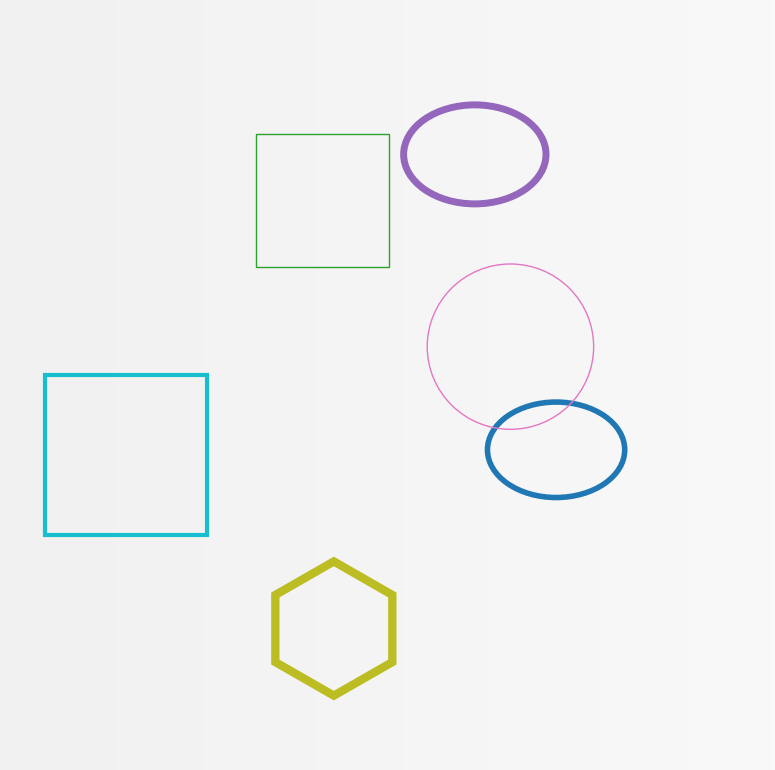[{"shape": "oval", "thickness": 2, "radius": 0.44, "center": [0.718, 0.416]}, {"shape": "square", "thickness": 0.5, "radius": 0.43, "center": [0.416, 0.74]}, {"shape": "oval", "thickness": 2.5, "radius": 0.46, "center": [0.613, 0.8]}, {"shape": "circle", "thickness": 0.5, "radius": 0.54, "center": [0.659, 0.55]}, {"shape": "hexagon", "thickness": 3, "radius": 0.44, "center": [0.431, 0.184]}, {"shape": "square", "thickness": 1.5, "radius": 0.52, "center": [0.162, 0.409]}]